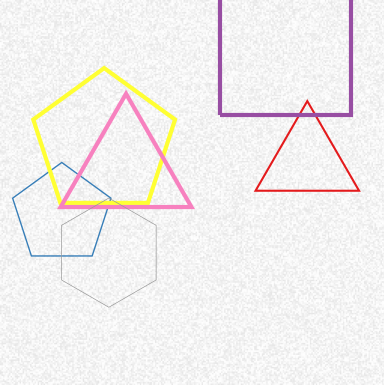[{"shape": "triangle", "thickness": 1.5, "radius": 0.78, "center": [0.798, 0.582]}, {"shape": "pentagon", "thickness": 1, "radius": 0.67, "center": [0.16, 0.444]}, {"shape": "square", "thickness": 3, "radius": 0.85, "center": [0.742, 0.871]}, {"shape": "pentagon", "thickness": 3, "radius": 0.97, "center": [0.271, 0.63]}, {"shape": "triangle", "thickness": 3, "radius": 0.98, "center": [0.327, 0.56]}, {"shape": "hexagon", "thickness": 0.5, "radius": 0.71, "center": [0.283, 0.344]}]